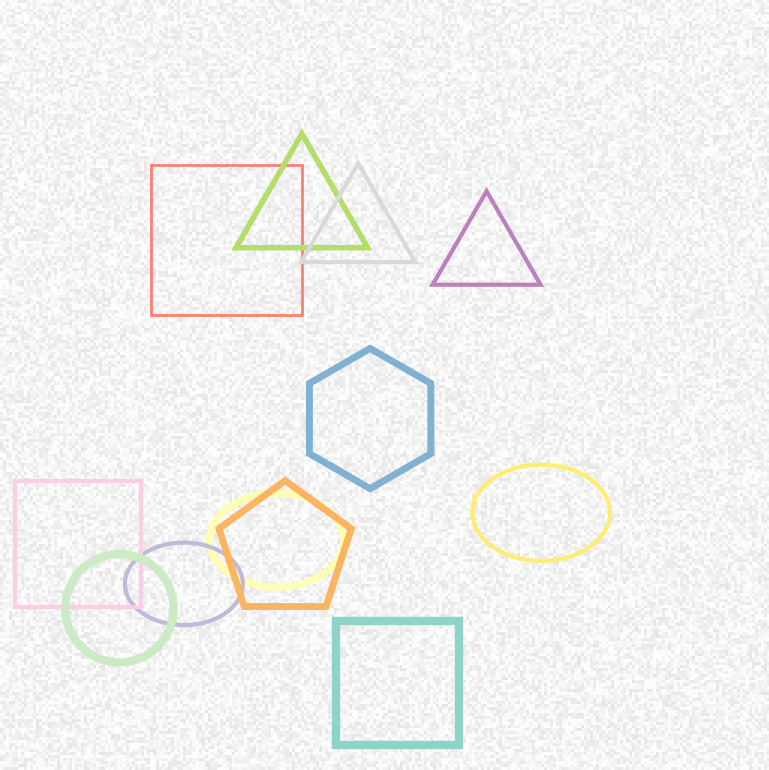[{"shape": "square", "thickness": 3, "radius": 0.4, "center": [0.516, 0.113]}, {"shape": "oval", "thickness": 2.5, "radius": 0.44, "center": [0.359, 0.298]}, {"shape": "oval", "thickness": 1.5, "radius": 0.38, "center": [0.239, 0.242]}, {"shape": "square", "thickness": 1, "radius": 0.49, "center": [0.294, 0.688]}, {"shape": "hexagon", "thickness": 2.5, "radius": 0.46, "center": [0.481, 0.456]}, {"shape": "pentagon", "thickness": 2.5, "radius": 0.45, "center": [0.37, 0.285]}, {"shape": "triangle", "thickness": 2, "radius": 0.49, "center": [0.392, 0.728]}, {"shape": "square", "thickness": 1.5, "radius": 0.41, "center": [0.102, 0.293]}, {"shape": "triangle", "thickness": 1.5, "radius": 0.43, "center": [0.465, 0.702]}, {"shape": "triangle", "thickness": 1.5, "radius": 0.4, "center": [0.632, 0.671]}, {"shape": "circle", "thickness": 3, "radius": 0.35, "center": [0.155, 0.21]}, {"shape": "oval", "thickness": 1.5, "radius": 0.45, "center": [0.703, 0.334]}]